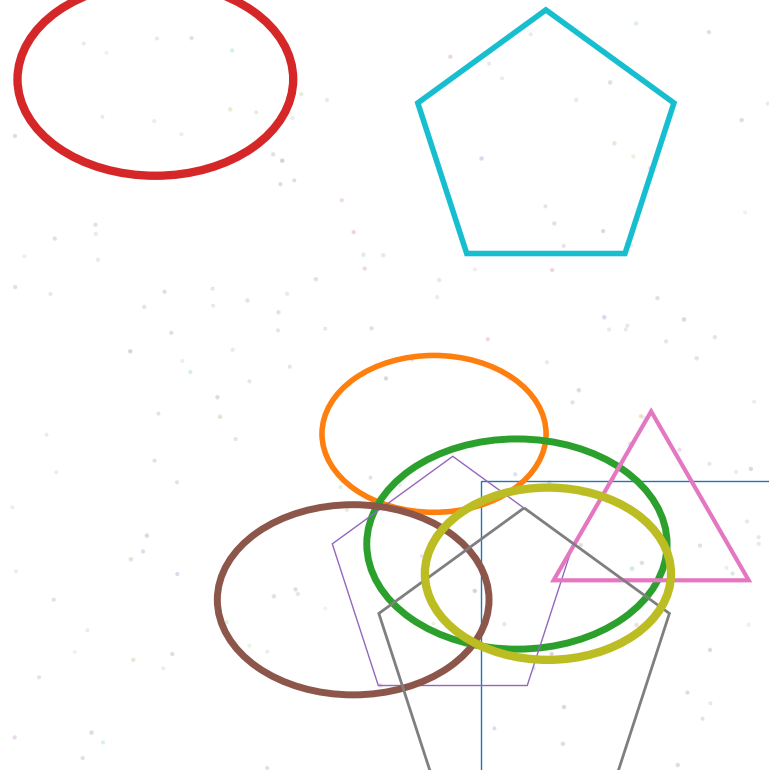[{"shape": "square", "thickness": 0.5, "radius": 0.99, "center": [0.823, 0.177]}, {"shape": "oval", "thickness": 2, "radius": 0.73, "center": [0.564, 0.437]}, {"shape": "oval", "thickness": 2.5, "radius": 0.97, "center": [0.671, 0.293]}, {"shape": "oval", "thickness": 3, "radius": 0.9, "center": [0.202, 0.897]}, {"shape": "pentagon", "thickness": 0.5, "radius": 0.82, "center": [0.588, 0.243]}, {"shape": "oval", "thickness": 2.5, "radius": 0.88, "center": [0.459, 0.221]}, {"shape": "triangle", "thickness": 1.5, "radius": 0.73, "center": [0.846, 0.319]}, {"shape": "pentagon", "thickness": 1, "radius": 0.99, "center": [0.681, 0.142]}, {"shape": "oval", "thickness": 3, "radius": 0.8, "center": [0.712, 0.255]}, {"shape": "pentagon", "thickness": 2, "radius": 0.87, "center": [0.709, 0.812]}]